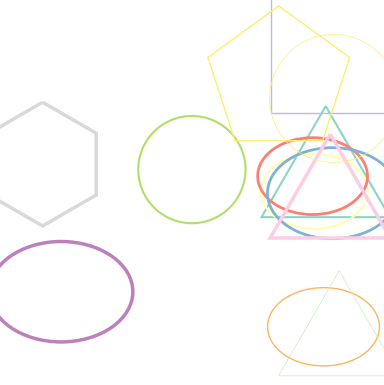[{"shape": "triangle", "thickness": 1.5, "radius": 0.96, "center": [0.846, 0.532]}, {"shape": "oval", "thickness": 1.5, "radius": 0.69, "center": [0.816, 0.503]}, {"shape": "square", "thickness": 1, "radius": 0.88, "center": [0.878, 0.881]}, {"shape": "oval", "thickness": 2, "radius": 0.71, "center": [0.812, 0.543]}, {"shape": "oval", "thickness": 2, "radius": 0.84, "center": [0.864, 0.498]}, {"shape": "oval", "thickness": 1, "radius": 0.73, "center": [0.84, 0.151]}, {"shape": "circle", "thickness": 1.5, "radius": 0.7, "center": [0.498, 0.559]}, {"shape": "triangle", "thickness": 2.5, "radius": 0.9, "center": [0.857, 0.472]}, {"shape": "hexagon", "thickness": 2.5, "radius": 0.8, "center": [0.111, 0.574]}, {"shape": "oval", "thickness": 2.5, "radius": 0.93, "center": [0.159, 0.242]}, {"shape": "triangle", "thickness": 0.5, "radius": 0.91, "center": [0.881, 0.115]}, {"shape": "circle", "thickness": 0.5, "radius": 0.83, "center": [0.867, 0.744]}, {"shape": "pentagon", "thickness": 1, "radius": 0.97, "center": [0.724, 0.791]}]